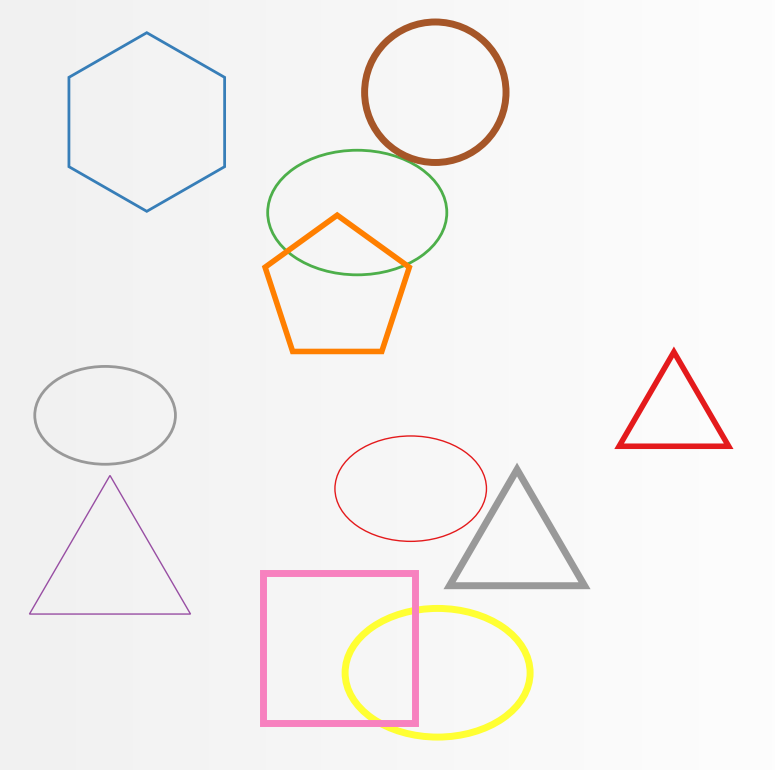[{"shape": "oval", "thickness": 0.5, "radius": 0.49, "center": [0.53, 0.365]}, {"shape": "triangle", "thickness": 2, "radius": 0.41, "center": [0.87, 0.461]}, {"shape": "hexagon", "thickness": 1, "radius": 0.58, "center": [0.189, 0.842]}, {"shape": "oval", "thickness": 1, "radius": 0.58, "center": [0.461, 0.724]}, {"shape": "triangle", "thickness": 0.5, "radius": 0.6, "center": [0.142, 0.263]}, {"shape": "pentagon", "thickness": 2, "radius": 0.49, "center": [0.435, 0.623]}, {"shape": "oval", "thickness": 2.5, "radius": 0.6, "center": [0.565, 0.126]}, {"shape": "circle", "thickness": 2.5, "radius": 0.46, "center": [0.562, 0.88]}, {"shape": "square", "thickness": 2.5, "radius": 0.49, "center": [0.437, 0.159]}, {"shape": "triangle", "thickness": 2.5, "radius": 0.5, "center": [0.667, 0.29]}, {"shape": "oval", "thickness": 1, "radius": 0.45, "center": [0.136, 0.461]}]